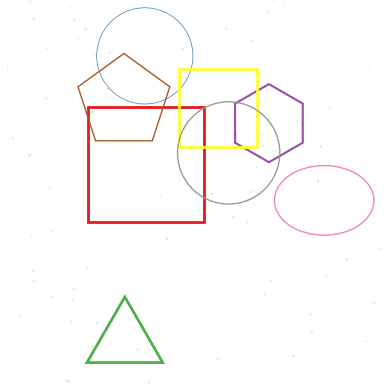[{"shape": "square", "thickness": 2, "radius": 0.75, "center": [0.379, 0.572]}, {"shape": "circle", "thickness": 0.5, "radius": 0.62, "center": [0.376, 0.855]}, {"shape": "triangle", "thickness": 2, "radius": 0.57, "center": [0.324, 0.115]}, {"shape": "hexagon", "thickness": 1.5, "radius": 0.51, "center": [0.698, 0.68]}, {"shape": "square", "thickness": 2, "radius": 0.5, "center": [0.567, 0.719]}, {"shape": "pentagon", "thickness": 1, "radius": 0.63, "center": [0.322, 0.736]}, {"shape": "oval", "thickness": 1, "radius": 0.65, "center": [0.842, 0.479]}, {"shape": "circle", "thickness": 1, "radius": 0.66, "center": [0.594, 0.603]}]